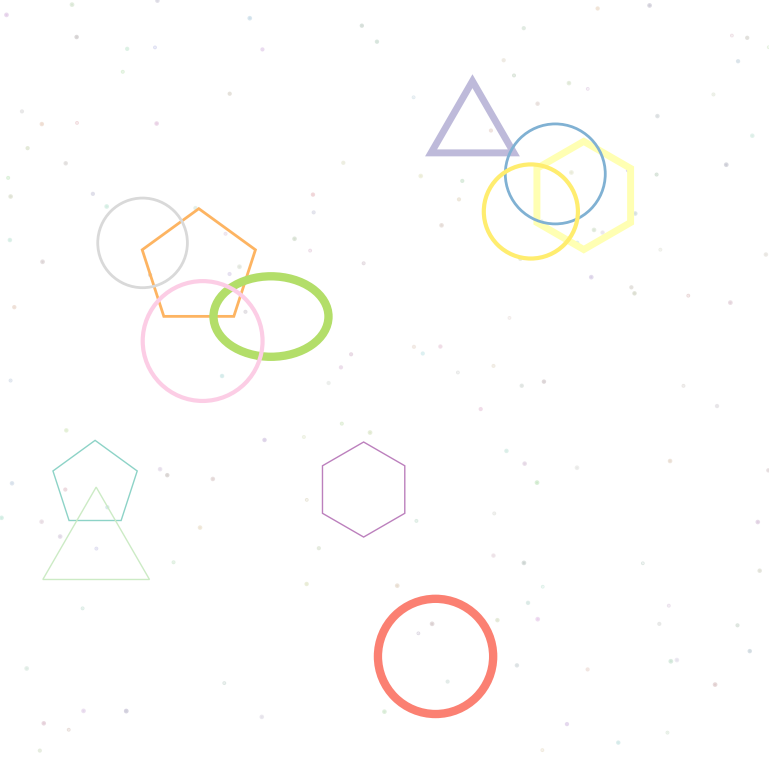[{"shape": "pentagon", "thickness": 0.5, "radius": 0.29, "center": [0.123, 0.371]}, {"shape": "hexagon", "thickness": 2.5, "radius": 0.35, "center": [0.758, 0.746]}, {"shape": "triangle", "thickness": 2.5, "radius": 0.31, "center": [0.614, 0.833]}, {"shape": "circle", "thickness": 3, "radius": 0.37, "center": [0.566, 0.148]}, {"shape": "circle", "thickness": 1, "radius": 0.32, "center": [0.721, 0.774]}, {"shape": "pentagon", "thickness": 1, "radius": 0.39, "center": [0.258, 0.652]}, {"shape": "oval", "thickness": 3, "radius": 0.37, "center": [0.352, 0.589]}, {"shape": "circle", "thickness": 1.5, "radius": 0.39, "center": [0.263, 0.557]}, {"shape": "circle", "thickness": 1, "radius": 0.29, "center": [0.185, 0.685]}, {"shape": "hexagon", "thickness": 0.5, "radius": 0.31, "center": [0.472, 0.364]}, {"shape": "triangle", "thickness": 0.5, "radius": 0.4, "center": [0.125, 0.287]}, {"shape": "circle", "thickness": 1.5, "radius": 0.31, "center": [0.689, 0.725]}]